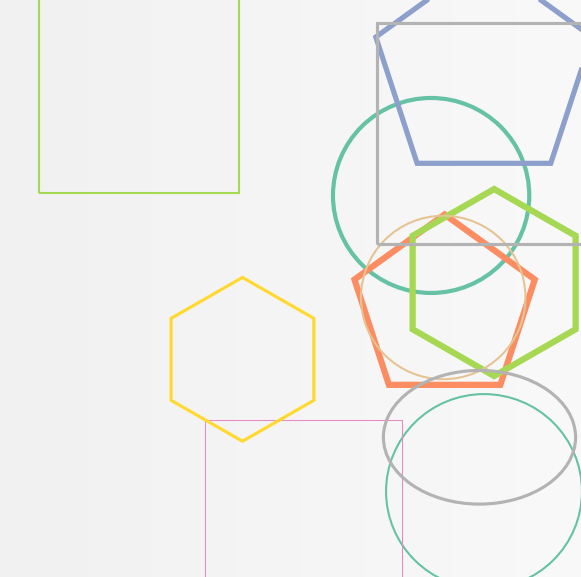[{"shape": "circle", "thickness": 1, "radius": 0.84, "center": [0.833, 0.148]}, {"shape": "circle", "thickness": 2, "radius": 0.84, "center": [0.742, 0.661]}, {"shape": "pentagon", "thickness": 3, "radius": 0.82, "center": [0.765, 0.465]}, {"shape": "pentagon", "thickness": 2.5, "radius": 0.98, "center": [0.833, 0.875]}, {"shape": "square", "thickness": 0.5, "radius": 0.85, "center": [0.522, 0.103]}, {"shape": "square", "thickness": 1, "radius": 0.86, "center": [0.239, 0.837]}, {"shape": "hexagon", "thickness": 3, "radius": 0.81, "center": [0.85, 0.51]}, {"shape": "hexagon", "thickness": 1.5, "radius": 0.71, "center": [0.417, 0.377]}, {"shape": "circle", "thickness": 1, "radius": 0.71, "center": [0.763, 0.484]}, {"shape": "oval", "thickness": 1.5, "radius": 0.83, "center": [0.825, 0.242]}, {"shape": "square", "thickness": 1.5, "radius": 0.96, "center": [0.84, 0.768]}]